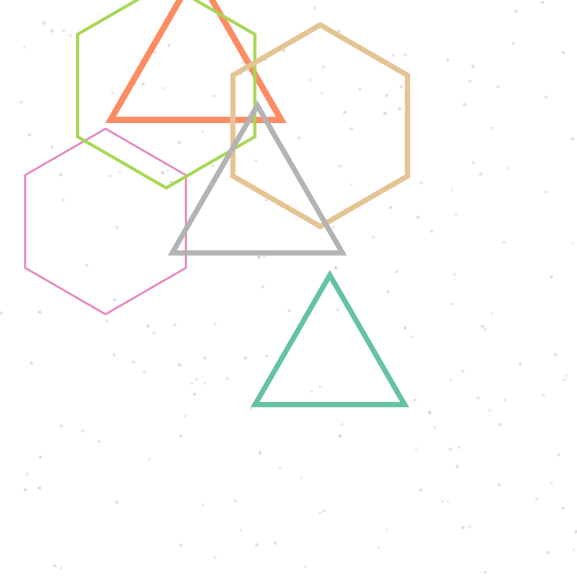[{"shape": "triangle", "thickness": 2.5, "radius": 0.75, "center": [0.571, 0.373]}, {"shape": "triangle", "thickness": 3, "radius": 0.85, "center": [0.339, 0.877]}, {"shape": "hexagon", "thickness": 1, "radius": 0.8, "center": [0.183, 0.616]}, {"shape": "hexagon", "thickness": 1.5, "radius": 0.89, "center": [0.288, 0.851]}, {"shape": "hexagon", "thickness": 2.5, "radius": 0.87, "center": [0.554, 0.782]}, {"shape": "triangle", "thickness": 2.5, "radius": 0.85, "center": [0.446, 0.646]}]